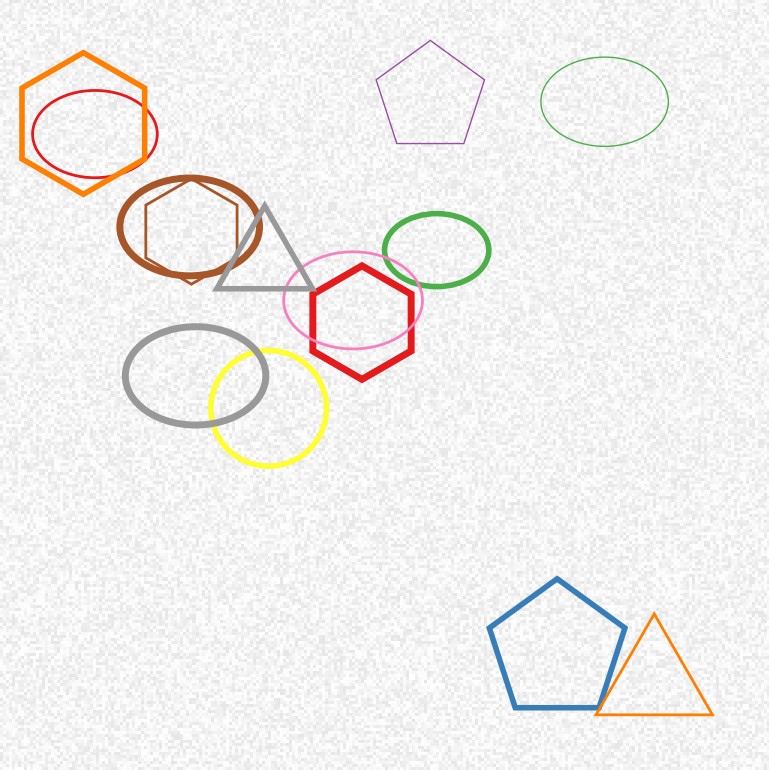[{"shape": "hexagon", "thickness": 2.5, "radius": 0.37, "center": [0.47, 0.581]}, {"shape": "oval", "thickness": 1, "radius": 0.4, "center": [0.123, 0.826]}, {"shape": "pentagon", "thickness": 2, "radius": 0.46, "center": [0.724, 0.156]}, {"shape": "oval", "thickness": 0.5, "radius": 0.41, "center": [0.785, 0.868]}, {"shape": "oval", "thickness": 2, "radius": 0.34, "center": [0.567, 0.675]}, {"shape": "pentagon", "thickness": 0.5, "radius": 0.37, "center": [0.559, 0.873]}, {"shape": "hexagon", "thickness": 2, "radius": 0.46, "center": [0.108, 0.84]}, {"shape": "triangle", "thickness": 1, "radius": 0.44, "center": [0.85, 0.115]}, {"shape": "circle", "thickness": 2, "radius": 0.38, "center": [0.349, 0.47]}, {"shape": "hexagon", "thickness": 1, "radius": 0.34, "center": [0.249, 0.699]}, {"shape": "oval", "thickness": 2.5, "radius": 0.45, "center": [0.246, 0.705]}, {"shape": "oval", "thickness": 1, "radius": 0.45, "center": [0.459, 0.61]}, {"shape": "triangle", "thickness": 2, "radius": 0.36, "center": [0.344, 0.661]}, {"shape": "oval", "thickness": 2.5, "radius": 0.46, "center": [0.254, 0.512]}]